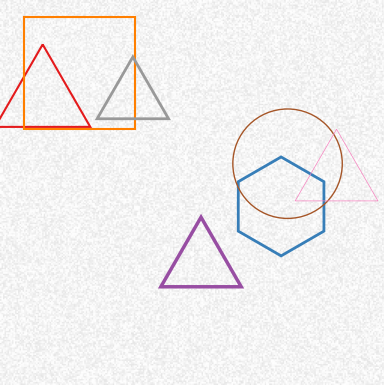[{"shape": "triangle", "thickness": 1.5, "radius": 0.71, "center": [0.111, 0.742]}, {"shape": "hexagon", "thickness": 2, "radius": 0.64, "center": [0.73, 0.464]}, {"shape": "triangle", "thickness": 2.5, "radius": 0.6, "center": [0.522, 0.315]}, {"shape": "square", "thickness": 1.5, "radius": 0.72, "center": [0.207, 0.81]}, {"shape": "circle", "thickness": 1, "radius": 0.71, "center": [0.747, 0.575]}, {"shape": "triangle", "thickness": 0.5, "radius": 0.62, "center": [0.874, 0.54]}, {"shape": "triangle", "thickness": 2, "radius": 0.54, "center": [0.345, 0.745]}]